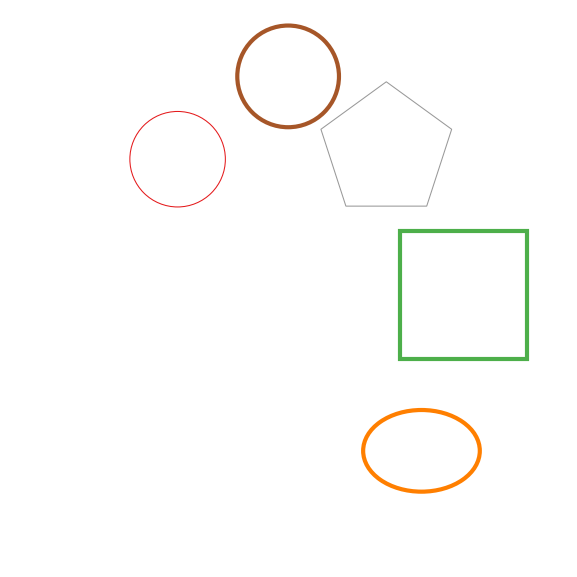[{"shape": "circle", "thickness": 0.5, "radius": 0.41, "center": [0.308, 0.723]}, {"shape": "square", "thickness": 2, "radius": 0.55, "center": [0.802, 0.488]}, {"shape": "oval", "thickness": 2, "radius": 0.5, "center": [0.73, 0.218]}, {"shape": "circle", "thickness": 2, "radius": 0.44, "center": [0.499, 0.867]}, {"shape": "pentagon", "thickness": 0.5, "radius": 0.6, "center": [0.669, 0.738]}]